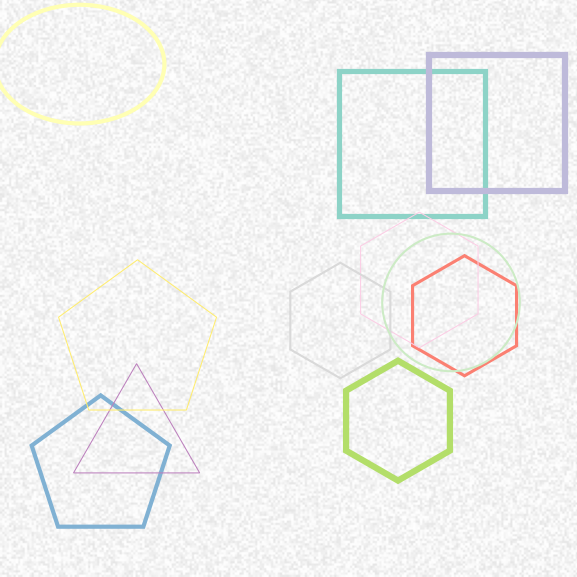[{"shape": "square", "thickness": 2.5, "radius": 0.63, "center": [0.713, 0.751]}, {"shape": "oval", "thickness": 2, "radius": 0.73, "center": [0.138, 0.888]}, {"shape": "square", "thickness": 3, "radius": 0.59, "center": [0.861, 0.786]}, {"shape": "hexagon", "thickness": 1.5, "radius": 0.52, "center": [0.804, 0.452]}, {"shape": "pentagon", "thickness": 2, "radius": 0.63, "center": [0.174, 0.189]}, {"shape": "hexagon", "thickness": 3, "radius": 0.52, "center": [0.689, 0.271]}, {"shape": "hexagon", "thickness": 0.5, "radius": 0.59, "center": [0.726, 0.514]}, {"shape": "hexagon", "thickness": 1, "radius": 0.5, "center": [0.589, 0.444]}, {"shape": "triangle", "thickness": 0.5, "radius": 0.63, "center": [0.237, 0.243]}, {"shape": "circle", "thickness": 1, "radius": 0.6, "center": [0.781, 0.475]}, {"shape": "pentagon", "thickness": 0.5, "radius": 0.72, "center": [0.238, 0.405]}]